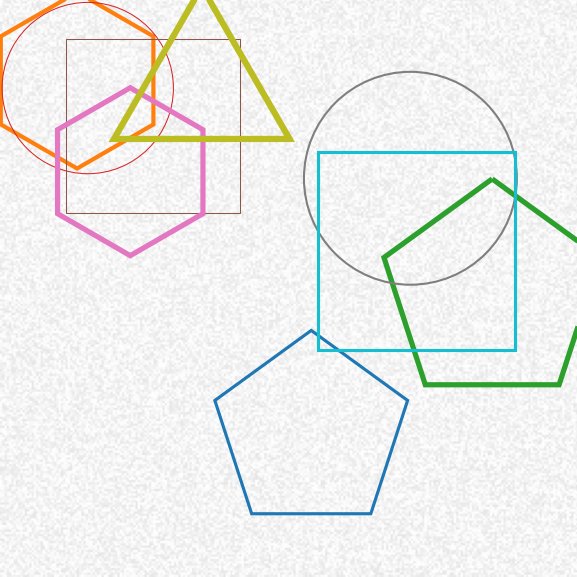[{"shape": "pentagon", "thickness": 1.5, "radius": 0.88, "center": [0.539, 0.251]}, {"shape": "hexagon", "thickness": 2, "radius": 0.76, "center": [0.134, 0.86]}, {"shape": "pentagon", "thickness": 2.5, "radius": 0.99, "center": [0.852, 0.492]}, {"shape": "circle", "thickness": 0.5, "radius": 0.74, "center": [0.152, 0.847]}, {"shape": "square", "thickness": 0.5, "radius": 0.75, "center": [0.265, 0.781]}, {"shape": "hexagon", "thickness": 2.5, "radius": 0.73, "center": [0.226, 0.702]}, {"shape": "circle", "thickness": 1, "radius": 0.92, "center": [0.711, 0.69]}, {"shape": "triangle", "thickness": 3, "radius": 0.88, "center": [0.349, 0.846]}, {"shape": "square", "thickness": 1.5, "radius": 0.86, "center": [0.721, 0.565]}]